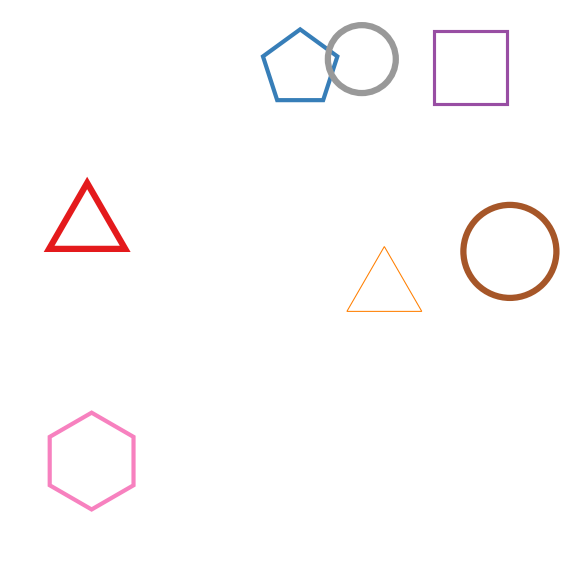[{"shape": "triangle", "thickness": 3, "radius": 0.38, "center": [0.151, 0.606]}, {"shape": "pentagon", "thickness": 2, "radius": 0.34, "center": [0.52, 0.881]}, {"shape": "square", "thickness": 1.5, "radius": 0.32, "center": [0.815, 0.882]}, {"shape": "triangle", "thickness": 0.5, "radius": 0.37, "center": [0.666, 0.497]}, {"shape": "circle", "thickness": 3, "radius": 0.4, "center": [0.883, 0.564]}, {"shape": "hexagon", "thickness": 2, "radius": 0.42, "center": [0.159, 0.201]}, {"shape": "circle", "thickness": 3, "radius": 0.29, "center": [0.627, 0.897]}]